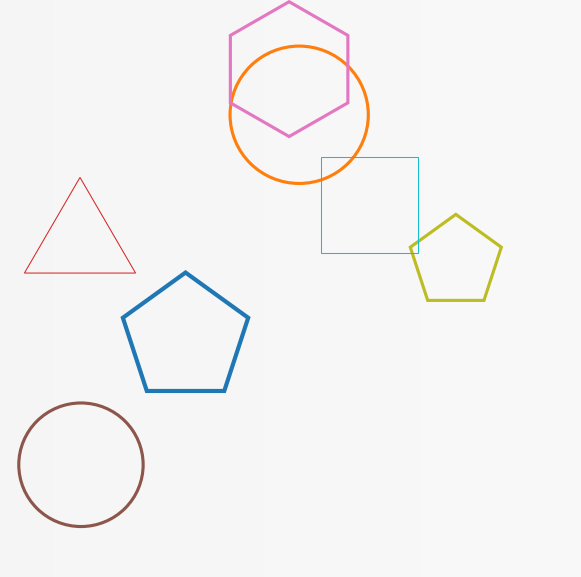[{"shape": "pentagon", "thickness": 2, "radius": 0.57, "center": [0.319, 0.414]}, {"shape": "circle", "thickness": 1.5, "radius": 0.59, "center": [0.515, 0.8]}, {"shape": "triangle", "thickness": 0.5, "radius": 0.55, "center": [0.138, 0.582]}, {"shape": "circle", "thickness": 1.5, "radius": 0.53, "center": [0.139, 0.194]}, {"shape": "hexagon", "thickness": 1.5, "radius": 0.58, "center": [0.497, 0.879]}, {"shape": "pentagon", "thickness": 1.5, "radius": 0.41, "center": [0.784, 0.546]}, {"shape": "square", "thickness": 0.5, "radius": 0.42, "center": [0.636, 0.644]}]